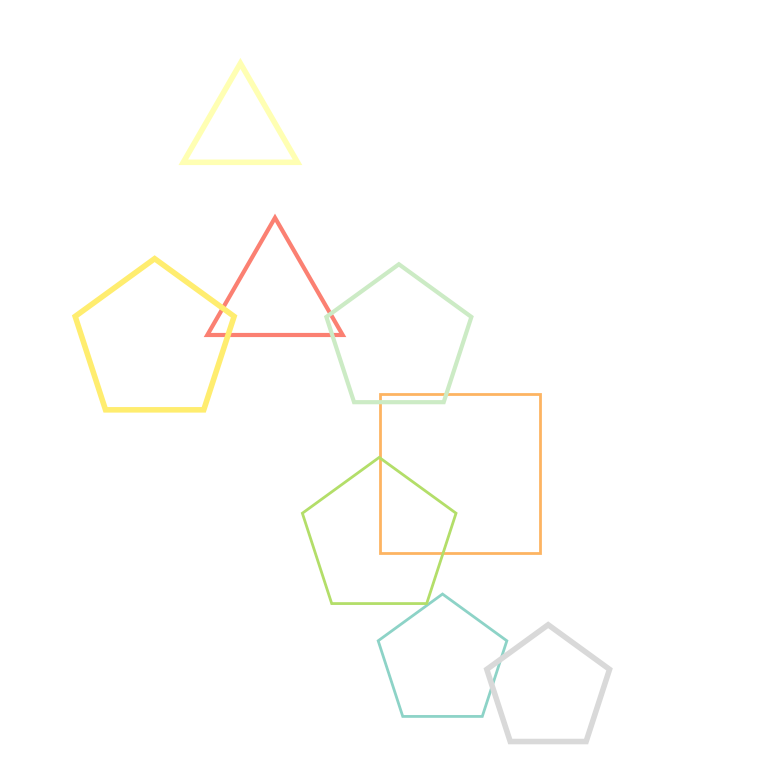[{"shape": "pentagon", "thickness": 1, "radius": 0.44, "center": [0.575, 0.141]}, {"shape": "triangle", "thickness": 2, "radius": 0.43, "center": [0.312, 0.832]}, {"shape": "triangle", "thickness": 1.5, "radius": 0.51, "center": [0.357, 0.616]}, {"shape": "square", "thickness": 1, "radius": 0.52, "center": [0.597, 0.385]}, {"shape": "pentagon", "thickness": 1, "radius": 0.52, "center": [0.492, 0.301]}, {"shape": "pentagon", "thickness": 2, "radius": 0.42, "center": [0.712, 0.105]}, {"shape": "pentagon", "thickness": 1.5, "radius": 0.5, "center": [0.518, 0.558]}, {"shape": "pentagon", "thickness": 2, "radius": 0.54, "center": [0.201, 0.556]}]